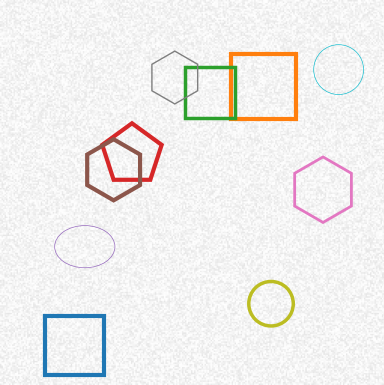[{"shape": "square", "thickness": 3, "radius": 0.38, "center": [0.193, 0.103]}, {"shape": "square", "thickness": 3, "radius": 0.42, "center": [0.684, 0.776]}, {"shape": "square", "thickness": 2.5, "radius": 0.33, "center": [0.546, 0.761]}, {"shape": "pentagon", "thickness": 3, "radius": 0.41, "center": [0.343, 0.599]}, {"shape": "oval", "thickness": 0.5, "radius": 0.39, "center": [0.22, 0.359]}, {"shape": "hexagon", "thickness": 3, "radius": 0.4, "center": [0.295, 0.559]}, {"shape": "hexagon", "thickness": 2, "radius": 0.43, "center": [0.839, 0.507]}, {"shape": "hexagon", "thickness": 1, "radius": 0.34, "center": [0.454, 0.799]}, {"shape": "circle", "thickness": 2.5, "radius": 0.29, "center": [0.704, 0.211]}, {"shape": "circle", "thickness": 0.5, "radius": 0.32, "center": [0.88, 0.819]}]